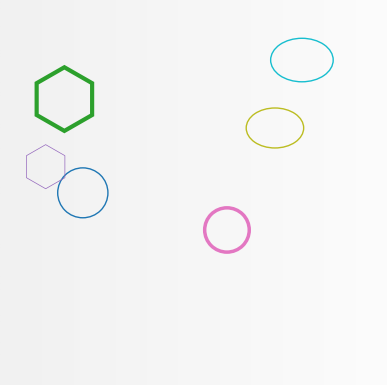[{"shape": "circle", "thickness": 1, "radius": 0.32, "center": [0.214, 0.499]}, {"shape": "hexagon", "thickness": 3, "radius": 0.41, "center": [0.166, 0.743]}, {"shape": "hexagon", "thickness": 0.5, "radius": 0.29, "center": [0.118, 0.567]}, {"shape": "circle", "thickness": 2.5, "radius": 0.29, "center": [0.586, 0.403]}, {"shape": "oval", "thickness": 1, "radius": 0.37, "center": [0.71, 0.668]}, {"shape": "oval", "thickness": 1, "radius": 0.4, "center": [0.779, 0.844]}]